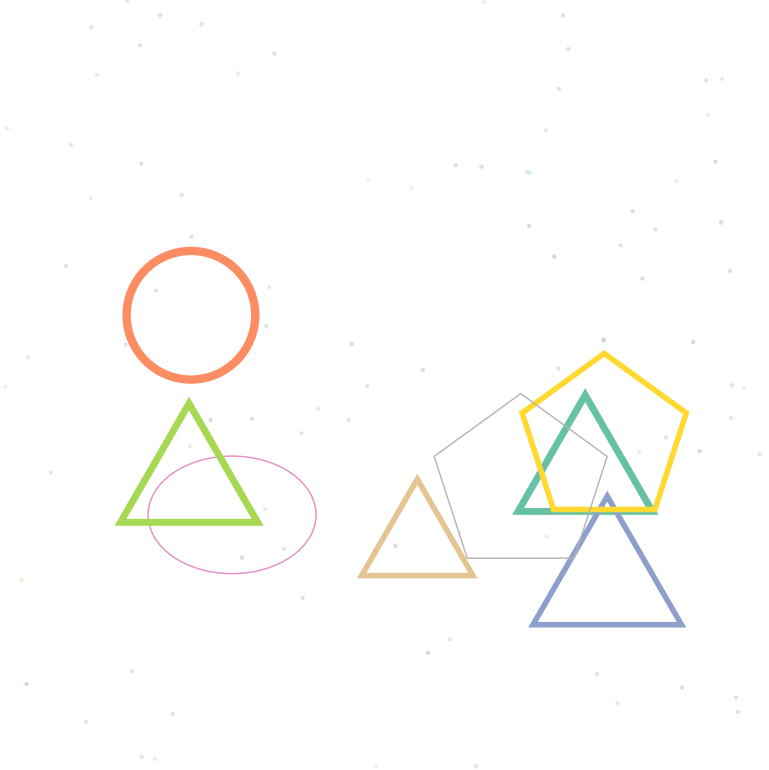[{"shape": "triangle", "thickness": 2.5, "radius": 0.5, "center": [0.76, 0.386]}, {"shape": "circle", "thickness": 3, "radius": 0.42, "center": [0.248, 0.591]}, {"shape": "triangle", "thickness": 2, "radius": 0.56, "center": [0.789, 0.244]}, {"shape": "oval", "thickness": 0.5, "radius": 0.55, "center": [0.301, 0.331]}, {"shape": "triangle", "thickness": 2.5, "radius": 0.51, "center": [0.246, 0.373]}, {"shape": "pentagon", "thickness": 2, "radius": 0.56, "center": [0.785, 0.429]}, {"shape": "triangle", "thickness": 2, "radius": 0.42, "center": [0.542, 0.294]}, {"shape": "pentagon", "thickness": 0.5, "radius": 0.59, "center": [0.676, 0.371]}]